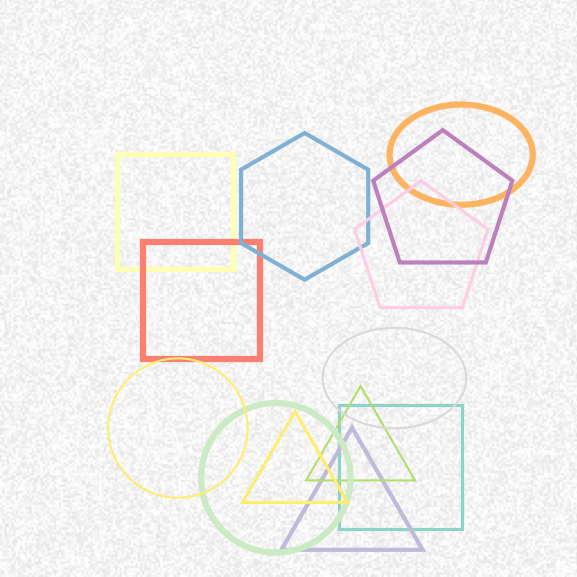[{"shape": "square", "thickness": 1.5, "radius": 0.54, "center": [0.693, 0.19]}, {"shape": "square", "thickness": 2.5, "radius": 0.5, "center": [0.304, 0.633]}, {"shape": "triangle", "thickness": 2, "radius": 0.71, "center": [0.609, 0.118]}, {"shape": "square", "thickness": 3, "radius": 0.51, "center": [0.348, 0.479]}, {"shape": "hexagon", "thickness": 2, "radius": 0.64, "center": [0.528, 0.642]}, {"shape": "oval", "thickness": 3, "radius": 0.62, "center": [0.799, 0.731]}, {"shape": "triangle", "thickness": 1, "radius": 0.54, "center": [0.624, 0.222]}, {"shape": "pentagon", "thickness": 1.5, "radius": 0.61, "center": [0.729, 0.565]}, {"shape": "oval", "thickness": 1, "radius": 0.62, "center": [0.683, 0.344]}, {"shape": "pentagon", "thickness": 2, "radius": 0.63, "center": [0.767, 0.647]}, {"shape": "circle", "thickness": 3, "radius": 0.65, "center": [0.478, 0.172]}, {"shape": "circle", "thickness": 1, "radius": 0.6, "center": [0.308, 0.258]}, {"shape": "triangle", "thickness": 1.5, "radius": 0.52, "center": [0.511, 0.182]}]